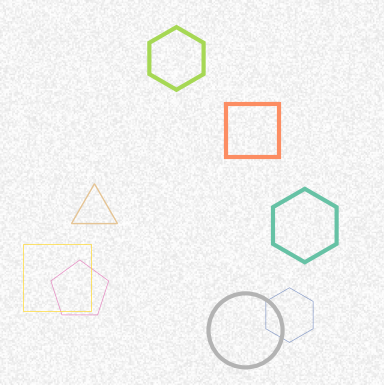[{"shape": "hexagon", "thickness": 3, "radius": 0.48, "center": [0.792, 0.414]}, {"shape": "square", "thickness": 3, "radius": 0.34, "center": [0.656, 0.661]}, {"shape": "hexagon", "thickness": 0.5, "radius": 0.35, "center": [0.752, 0.182]}, {"shape": "pentagon", "thickness": 0.5, "radius": 0.39, "center": [0.207, 0.246]}, {"shape": "hexagon", "thickness": 3, "radius": 0.41, "center": [0.458, 0.848]}, {"shape": "square", "thickness": 0.5, "radius": 0.44, "center": [0.149, 0.279]}, {"shape": "triangle", "thickness": 1, "radius": 0.34, "center": [0.245, 0.454]}, {"shape": "circle", "thickness": 3, "radius": 0.48, "center": [0.638, 0.142]}]